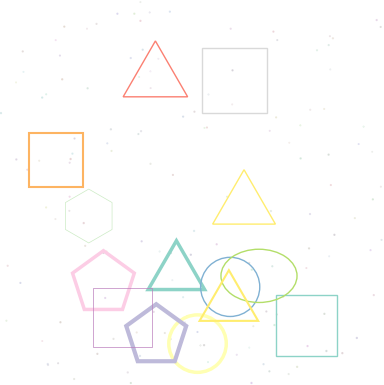[{"shape": "triangle", "thickness": 2.5, "radius": 0.42, "center": [0.458, 0.29]}, {"shape": "square", "thickness": 1, "radius": 0.39, "center": [0.795, 0.155]}, {"shape": "circle", "thickness": 2.5, "radius": 0.37, "center": [0.513, 0.107]}, {"shape": "pentagon", "thickness": 3, "radius": 0.41, "center": [0.406, 0.128]}, {"shape": "triangle", "thickness": 1, "radius": 0.48, "center": [0.404, 0.797]}, {"shape": "circle", "thickness": 1, "radius": 0.38, "center": [0.598, 0.255]}, {"shape": "square", "thickness": 1.5, "radius": 0.35, "center": [0.145, 0.585]}, {"shape": "oval", "thickness": 1, "radius": 0.49, "center": [0.673, 0.283]}, {"shape": "pentagon", "thickness": 2.5, "radius": 0.42, "center": [0.269, 0.264]}, {"shape": "square", "thickness": 1, "radius": 0.42, "center": [0.61, 0.79]}, {"shape": "square", "thickness": 0.5, "radius": 0.38, "center": [0.318, 0.175]}, {"shape": "hexagon", "thickness": 0.5, "radius": 0.35, "center": [0.23, 0.439]}, {"shape": "triangle", "thickness": 1.5, "radius": 0.44, "center": [0.594, 0.21]}, {"shape": "triangle", "thickness": 1, "radius": 0.47, "center": [0.634, 0.465]}]